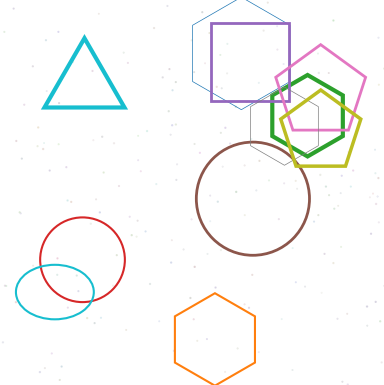[{"shape": "hexagon", "thickness": 0.5, "radius": 0.73, "center": [0.627, 0.861]}, {"shape": "hexagon", "thickness": 1.5, "radius": 0.6, "center": [0.558, 0.118]}, {"shape": "hexagon", "thickness": 3, "radius": 0.53, "center": [0.799, 0.699]}, {"shape": "circle", "thickness": 1.5, "radius": 0.55, "center": [0.214, 0.325]}, {"shape": "square", "thickness": 2, "radius": 0.51, "center": [0.65, 0.839]}, {"shape": "circle", "thickness": 2, "radius": 0.73, "center": [0.657, 0.484]}, {"shape": "pentagon", "thickness": 2, "radius": 0.61, "center": [0.833, 0.761]}, {"shape": "hexagon", "thickness": 0.5, "radius": 0.51, "center": [0.739, 0.672]}, {"shape": "pentagon", "thickness": 2.5, "radius": 0.55, "center": [0.833, 0.657]}, {"shape": "triangle", "thickness": 3, "radius": 0.6, "center": [0.219, 0.781]}, {"shape": "oval", "thickness": 1.5, "radius": 0.51, "center": [0.143, 0.241]}]